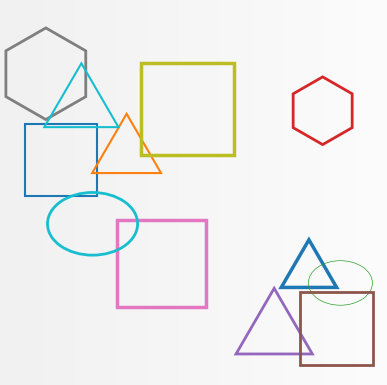[{"shape": "triangle", "thickness": 2.5, "radius": 0.41, "center": [0.797, 0.295]}, {"shape": "square", "thickness": 1.5, "radius": 0.47, "center": [0.158, 0.584]}, {"shape": "triangle", "thickness": 1.5, "radius": 0.51, "center": [0.327, 0.602]}, {"shape": "oval", "thickness": 0.5, "radius": 0.41, "center": [0.878, 0.265]}, {"shape": "hexagon", "thickness": 2, "radius": 0.44, "center": [0.833, 0.712]}, {"shape": "triangle", "thickness": 2, "radius": 0.57, "center": [0.708, 0.137]}, {"shape": "square", "thickness": 2, "radius": 0.47, "center": [0.868, 0.148]}, {"shape": "square", "thickness": 2.5, "radius": 0.57, "center": [0.417, 0.316]}, {"shape": "hexagon", "thickness": 2, "radius": 0.59, "center": [0.118, 0.808]}, {"shape": "square", "thickness": 2.5, "radius": 0.6, "center": [0.484, 0.718]}, {"shape": "oval", "thickness": 2, "radius": 0.58, "center": [0.239, 0.419]}, {"shape": "triangle", "thickness": 1.5, "radius": 0.55, "center": [0.21, 0.725]}]